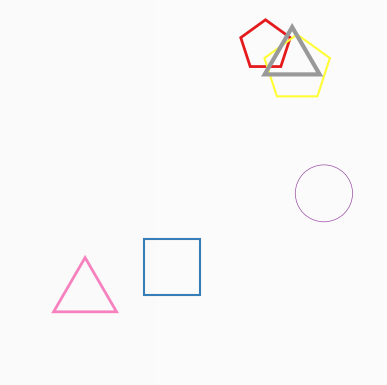[{"shape": "pentagon", "thickness": 2, "radius": 0.34, "center": [0.685, 0.881]}, {"shape": "square", "thickness": 1.5, "radius": 0.36, "center": [0.444, 0.307]}, {"shape": "circle", "thickness": 0.5, "radius": 0.37, "center": [0.836, 0.498]}, {"shape": "pentagon", "thickness": 1.5, "radius": 0.44, "center": [0.767, 0.822]}, {"shape": "triangle", "thickness": 2, "radius": 0.47, "center": [0.22, 0.237]}, {"shape": "triangle", "thickness": 3, "radius": 0.41, "center": [0.754, 0.848]}]